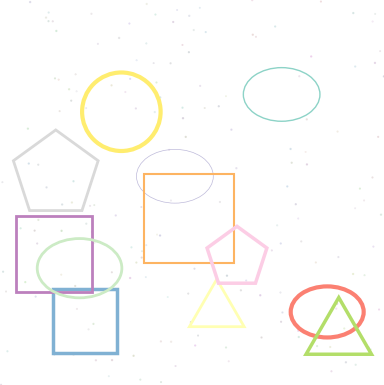[{"shape": "oval", "thickness": 1, "radius": 0.5, "center": [0.732, 0.755]}, {"shape": "triangle", "thickness": 2, "radius": 0.41, "center": [0.563, 0.193]}, {"shape": "oval", "thickness": 0.5, "radius": 0.5, "center": [0.454, 0.542]}, {"shape": "oval", "thickness": 3, "radius": 0.47, "center": [0.85, 0.19]}, {"shape": "square", "thickness": 2.5, "radius": 0.42, "center": [0.221, 0.166]}, {"shape": "square", "thickness": 1.5, "radius": 0.58, "center": [0.491, 0.432]}, {"shape": "triangle", "thickness": 2.5, "radius": 0.49, "center": [0.88, 0.129]}, {"shape": "pentagon", "thickness": 2.5, "radius": 0.41, "center": [0.616, 0.33]}, {"shape": "pentagon", "thickness": 2, "radius": 0.58, "center": [0.145, 0.547]}, {"shape": "square", "thickness": 2, "radius": 0.49, "center": [0.141, 0.34]}, {"shape": "oval", "thickness": 2, "radius": 0.55, "center": [0.207, 0.303]}, {"shape": "circle", "thickness": 3, "radius": 0.51, "center": [0.315, 0.71]}]